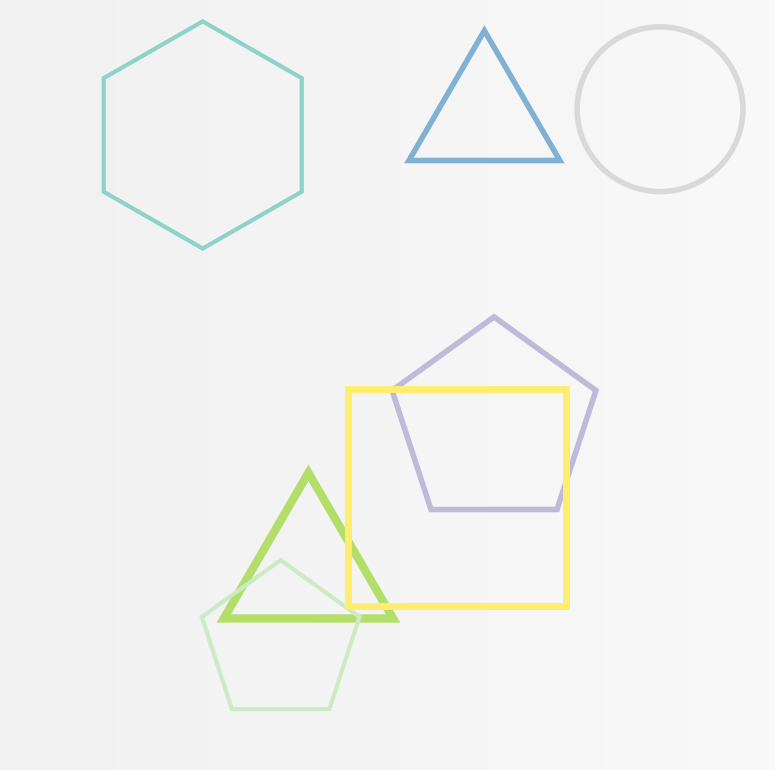[{"shape": "hexagon", "thickness": 1.5, "radius": 0.74, "center": [0.262, 0.825]}, {"shape": "pentagon", "thickness": 2, "radius": 0.69, "center": [0.637, 0.45]}, {"shape": "triangle", "thickness": 2, "radius": 0.56, "center": [0.625, 0.848]}, {"shape": "triangle", "thickness": 3, "radius": 0.63, "center": [0.398, 0.26]}, {"shape": "circle", "thickness": 2, "radius": 0.53, "center": [0.852, 0.858]}, {"shape": "pentagon", "thickness": 1.5, "radius": 0.53, "center": [0.362, 0.166]}, {"shape": "square", "thickness": 2.5, "radius": 0.7, "center": [0.59, 0.354]}]